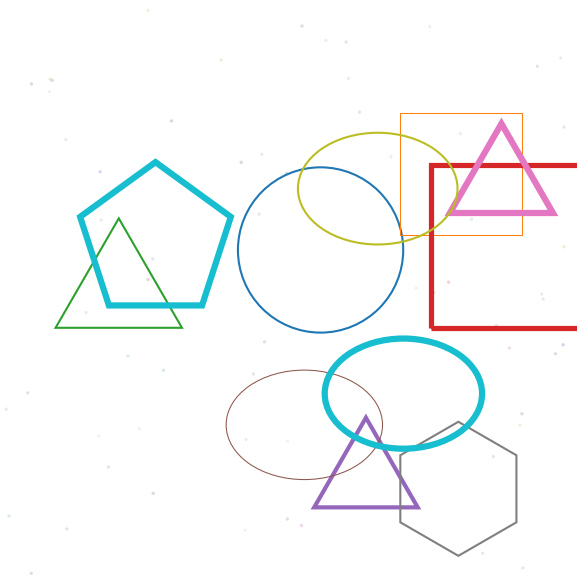[{"shape": "circle", "thickness": 1, "radius": 0.72, "center": [0.555, 0.566]}, {"shape": "square", "thickness": 0.5, "radius": 0.53, "center": [0.798, 0.698]}, {"shape": "triangle", "thickness": 1, "radius": 0.63, "center": [0.206, 0.495]}, {"shape": "square", "thickness": 2.5, "radius": 0.7, "center": [0.887, 0.572]}, {"shape": "triangle", "thickness": 2, "radius": 0.52, "center": [0.634, 0.172]}, {"shape": "oval", "thickness": 0.5, "radius": 0.68, "center": [0.527, 0.263]}, {"shape": "triangle", "thickness": 3, "radius": 0.52, "center": [0.868, 0.682]}, {"shape": "hexagon", "thickness": 1, "radius": 0.58, "center": [0.794, 0.153]}, {"shape": "oval", "thickness": 1, "radius": 0.69, "center": [0.654, 0.673]}, {"shape": "pentagon", "thickness": 3, "radius": 0.69, "center": [0.269, 0.581]}, {"shape": "oval", "thickness": 3, "radius": 0.68, "center": [0.699, 0.318]}]